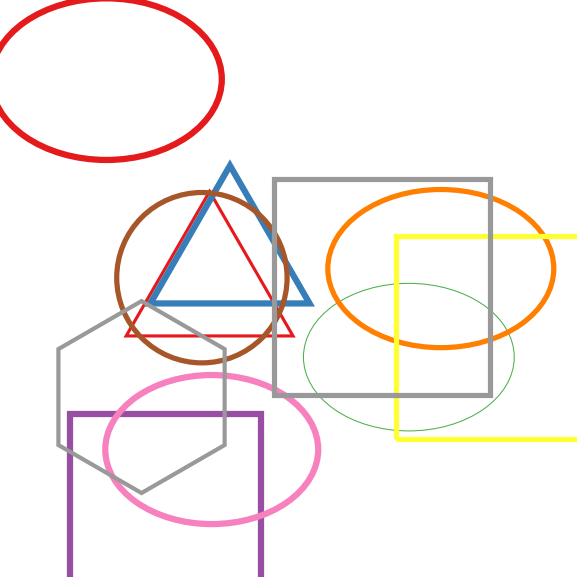[{"shape": "triangle", "thickness": 1.5, "radius": 0.83, "center": [0.363, 0.501]}, {"shape": "oval", "thickness": 3, "radius": 1.0, "center": [0.184, 0.862]}, {"shape": "triangle", "thickness": 3, "radius": 0.8, "center": [0.398, 0.553]}, {"shape": "oval", "thickness": 0.5, "radius": 0.91, "center": [0.708, 0.381]}, {"shape": "square", "thickness": 3, "radius": 0.82, "center": [0.286, 0.117]}, {"shape": "oval", "thickness": 2.5, "radius": 0.98, "center": [0.763, 0.534]}, {"shape": "square", "thickness": 2.5, "radius": 0.88, "center": [0.861, 0.414]}, {"shape": "circle", "thickness": 2.5, "radius": 0.74, "center": [0.35, 0.518]}, {"shape": "oval", "thickness": 3, "radius": 0.92, "center": [0.367, 0.221]}, {"shape": "hexagon", "thickness": 2, "radius": 0.83, "center": [0.245, 0.312]}, {"shape": "square", "thickness": 2.5, "radius": 0.94, "center": [0.661, 0.502]}]